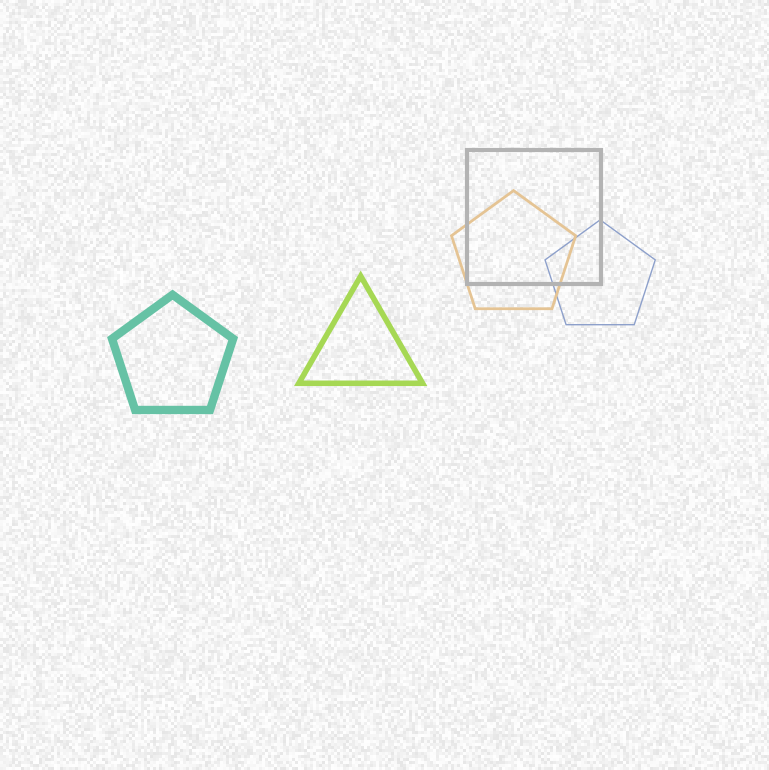[{"shape": "pentagon", "thickness": 3, "radius": 0.41, "center": [0.224, 0.534]}, {"shape": "pentagon", "thickness": 0.5, "radius": 0.38, "center": [0.779, 0.639]}, {"shape": "triangle", "thickness": 2, "radius": 0.46, "center": [0.468, 0.549]}, {"shape": "pentagon", "thickness": 1, "radius": 0.42, "center": [0.667, 0.668]}, {"shape": "square", "thickness": 1.5, "radius": 0.43, "center": [0.694, 0.718]}]